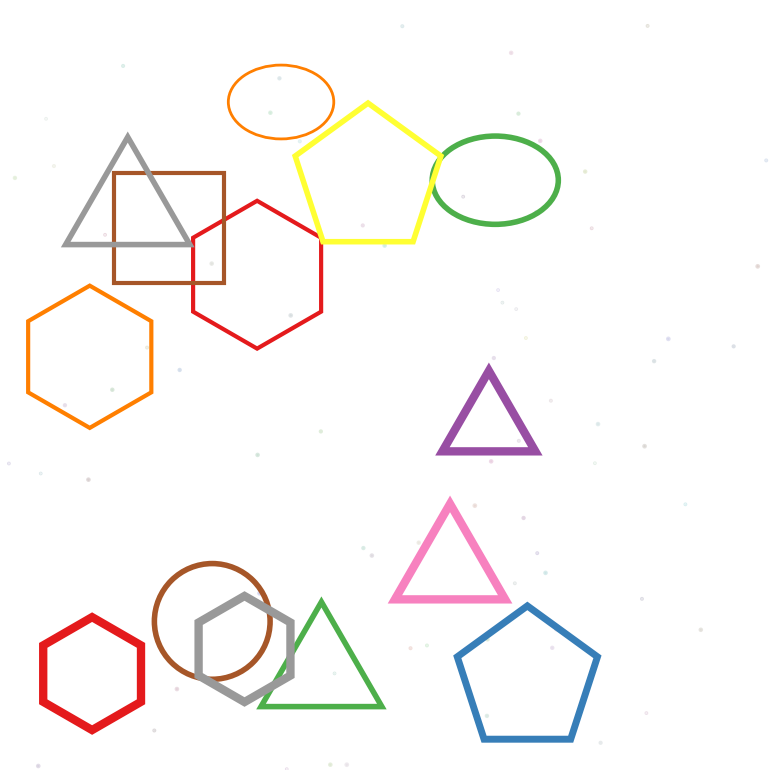[{"shape": "hexagon", "thickness": 1.5, "radius": 0.48, "center": [0.334, 0.643]}, {"shape": "hexagon", "thickness": 3, "radius": 0.37, "center": [0.12, 0.125]}, {"shape": "pentagon", "thickness": 2.5, "radius": 0.48, "center": [0.685, 0.117]}, {"shape": "triangle", "thickness": 2, "radius": 0.45, "center": [0.417, 0.128]}, {"shape": "oval", "thickness": 2, "radius": 0.41, "center": [0.643, 0.766]}, {"shape": "triangle", "thickness": 3, "radius": 0.35, "center": [0.635, 0.449]}, {"shape": "oval", "thickness": 1, "radius": 0.34, "center": [0.365, 0.868]}, {"shape": "hexagon", "thickness": 1.5, "radius": 0.46, "center": [0.117, 0.537]}, {"shape": "pentagon", "thickness": 2, "radius": 0.5, "center": [0.478, 0.767]}, {"shape": "circle", "thickness": 2, "radius": 0.38, "center": [0.276, 0.193]}, {"shape": "square", "thickness": 1.5, "radius": 0.36, "center": [0.219, 0.704]}, {"shape": "triangle", "thickness": 3, "radius": 0.41, "center": [0.584, 0.263]}, {"shape": "triangle", "thickness": 2, "radius": 0.47, "center": [0.166, 0.729]}, {"shape": "hexagon", "thickness": 3, "radius": 0.34, "center": [0.318, 0.157]}]